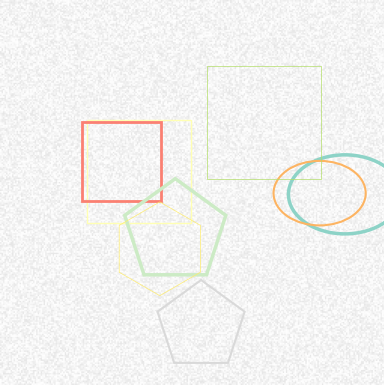[{"shape": "oval", "thickness": 2.5, "radius": 0.73, "center": [0.896, 0.495]}, {"shape": "square", "thickness": 1, "radius": 0.67, "center": [0.361, 0.554]}, {"shape": "square", "thickness": 2, "radius": 0.51, "center": [0.315, 0.58]}, {"shape": "oval", "thickness": 1.5, "radius": 0.6, "center": [0.83, 0.498]}, {"shape": "square", "thickness": 0.5, "radius": 0.74, "center": [0.686, 0.682]}, {"shape": "pentagon", "thickness": 1.5, "radius": 0.59, "center": [0.522, 0.154]}, {"shape": "pentagon", "thickness": 2.5, "radius": 0.69, "center": [0.455, 0.398]}, {"shape": "hexagon", "thickness": 0.5, "radius": 0.61, "center": [0.415, 0.354]}]